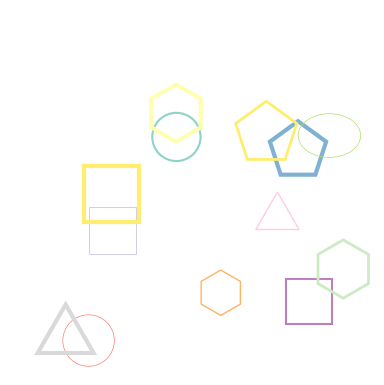[{"shape": "circle", "thickness": 1.5, "radius": 0.31, "center": [0.458, 0.644]}, {"shape": "hexagon", "thickness": 3, "radius": 0.37, "center": [0.457, 0.706]}, {"shape": "square", "thickness": 0.5, "radius": 0.31, "center": [0.292, 0.401]}, {"shape": "circle", "thickness": 0.5, "radius": 0.33, "center": [0.23, 0.115]}, {"shape": "pentagon", "thickness": 3, "radius": 0.38, "center": [0.774, 0.608]}, {"shape": "hexagon", "thickness": 1, "radius": 0.29, "center": [0.573, 0.24]}, {"shape": "oval", "thickness": 0.5, "radius": 0.41, "center": [0.856, 0.648]}, {"shape": "triangle", "thickness": 1, "radius": 0.32, "center": [0.721, 0.436]}, {"shape": "triangle", "thickness": 3, "radius": 0.42, "center": [0.17, 0.125]}, {"shape": "square", "thickness": 1.5, "radius": 0.3, "center": [0.803, 0.217]}, {"shape": "hexagon", "thickness": 2, "radius": 0.38, "center": [0.892, 0.301]}, {"shape": "pentagon", "thickness": 2, "radius": 0.42, "center": [0.692, 0.653]}, {"shape": "square", "thickness": 3, "radius": 0.36, "center": [0.289, 0.496]}]